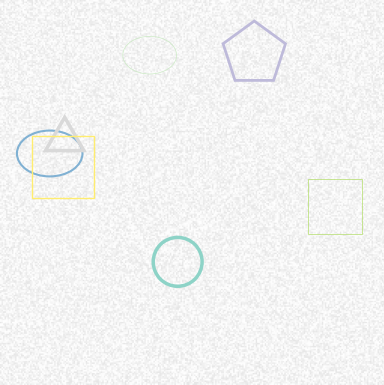[{"shape": "circle", "thickness": 2.5, "radius": 0.32, "center": [0.461, 0.32]}, {"shape": "pentagon", "thickness": 2, "radius": 0.43, "center": [0.66, 0.86]}, {"shape": "oval", "thickness": 1.5, "radius": 0.43, "center": [0.129, 0.601]}, {"shape": "square", "thickness": 0.5, "radius": 0.36, "center": [0.87, 0.464]}, {"shape": "triangle", "thickness": 2.5, "radius": 0.29, "center": [0.168, 0.638]}, {"shape": "oval", "thickness": 0.5, "radius": 0.35, "center": [0.389, 0.857]}, {"shape": "square", "thickness": 1, "radius": 0.4, "center": [0.162, 0.567]}]